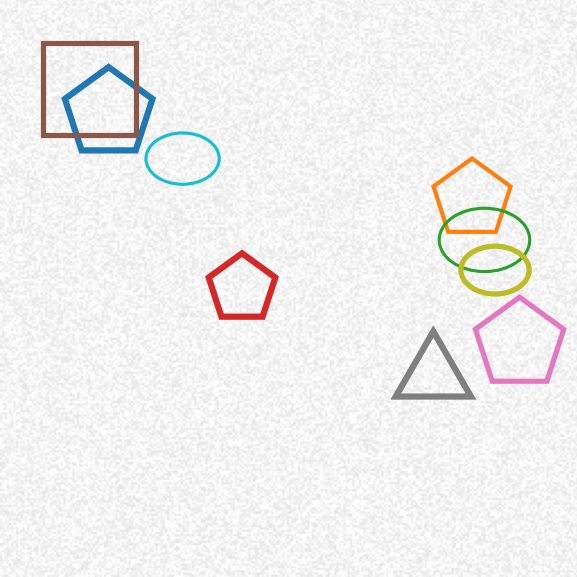[{"shape": "pentagon", "thickness": 3, "radius": 0.4, "center": [0.188, 0.803]}, {"shape": "pentagon", "thickness": 2, "radius": 0.35, "center": [0.817, 0.654]}, {"shape": "oval", "thickness": 1.5, "radius": 0.39, "center": [0.839, 0.584]}, {"shape": "pentagon", "thickness": 3, "radius": 0.3, "center": [0.419, 0.5]}, {"shape": "square", "thickness": 2.5, "radius": 0.4, "center": [0.155, 0.845]}, {"shape": "pentagon", "thickness": 2.5, "radius": 0.4, "center": [0.9, 0.404]}, {"shape": "triangle", "thickness": 3, "radius": 0.38, "center": [0.75, 0.35]}, {"shape": "oval", "thickness": 2.5, "radius": 0.3, "center": [0.857, 0.531]}, {"shape": "oval", "thickness": 1.5, "radius": 0.32, "center": [0.316, 0.724]}]